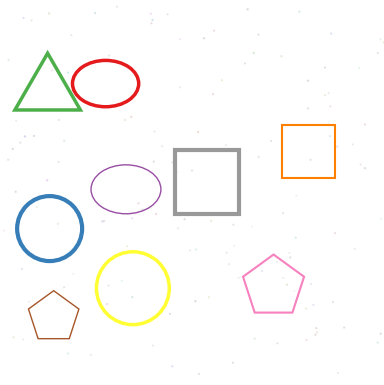[{"shape": "oval", "thickness": 2.5, "radius": 0.43, "center": [0.274, 0.783]}, {"shape": "circle", "thickness": 3, "radius": 0.42, "center": [0.129, 0.406]}, {"shape": "triangle", "thickness": 2.5, "radius": 0.49, "center": [0.124, 0.763]}, {"shape": "oval", "thickness": 1, "radius": 0.45, "center": [0.327, 0.508]}, {"shape": "square", "thickness": 1.5, "radius": 0.34, "center": [0.801, 0.607]}, {"shape": "circle", "thickness": 2.5, "radius": 0.47, "center": [0.345, 0.251]}, {"shape": "pentagon", "thickness": 1, "radius": 0.34, "center": [0.139, 0.176]}, {"shape": "pentagon", "thickness": 1.5, "radius": 0.42, "center": [0.711, 0.256]}, {"shape": "square", "thickness": 3, "radius": 0.42, "center": [0.538, 0.528]}]